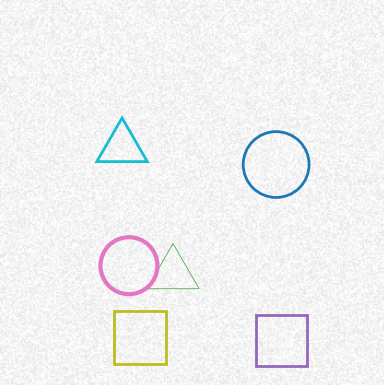[{"shape": "circle", "thickness": 2, "radius": 0.43, "center": [0.717, 0.573]}, {"shape": "triangle", "thickness": 0.5, "radius": 0.39, "center": [0.449, 0.289]}, {"shape": "square", "thickness": 2, "radius": 0.33, "center": [0.732, 0.115]}, {"shape": "circle", "thickness": 3, "radius": 0.37, "center": [0.335, 0.31]}, {"shape": "square", "thickness": 2, "radius": 0.34, "center": [0.364, 0.123]}, {"shape": "triangle", "thickness": 2, "radius": 0.38, "center": [0.317, 0.618]}]